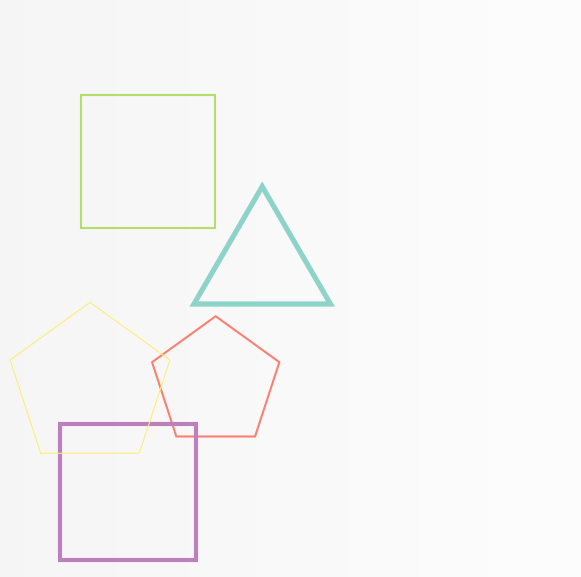[{"shape": "triangle", "thickness": 2.5, "radius": 0.68, "center": [0.451, 0.541]}, {"shape": "pentagon", "thickness": 1, "radius": 0.58, "center": [0.371, 0.336]}, {"shape": "square", "thickness": 1, "radius": 0.58, "center": [0.254, 0.72]}, {"shape": "square", "thickness": 2, "radius": 0.59, "center": [0.22, 0.148]}, {"shape": "pentagon", "thickness": 0.5, "radius": 0.72, "center": [0.155, 0.331]}]